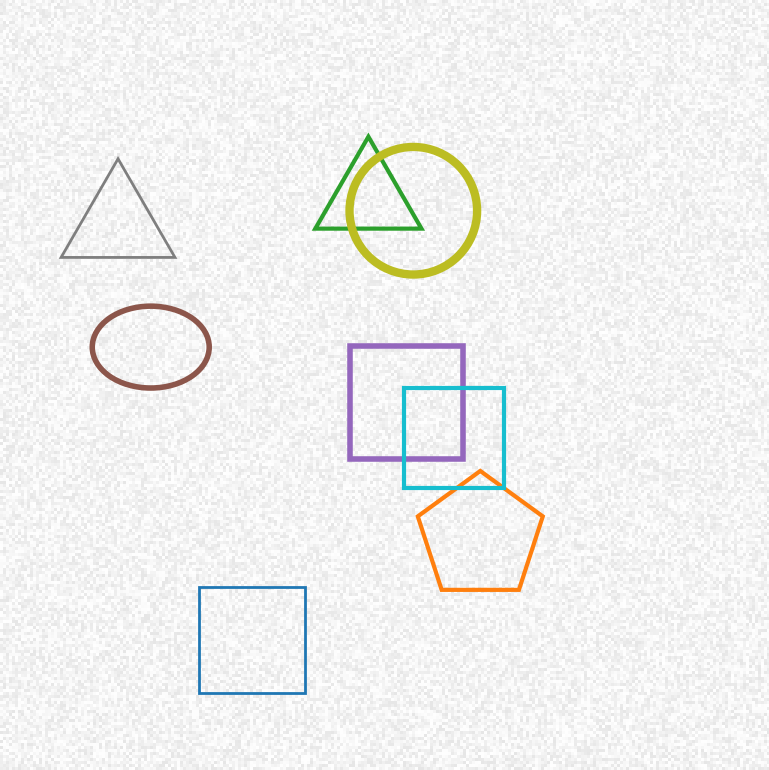[{"shape": "square", "thickness": 1, "radius": 0.34, "center": [0.328, 0.169]}, {"shape": "pentagon", "thickness": 1.5, "radius": 0.43, "center": [0.624, 0.303]}, {"shape": "triangle", "thickness": 1.5, "radius": 0.4, "center": [0.478, 0.743]}, {"shape": "square", "thickness": 2, "radius": 0.37, "center": [0.528, 0.477]}, {"shape": "oval", "thickness": 2, "radius": 0.38, "center": [0.196, 0.549]}, {"shape": "triangle", "thickness": 1, "radius": 0.43, "center": [0.153, 0.708]}, {"shape": "circle", "thickness": 3, "radius": 0.41, "center": [0.537, 0.726]}, {"shape": "square", "thickness": 1.5, "radius": 0.33, "center": [0.59, 0.431]}]